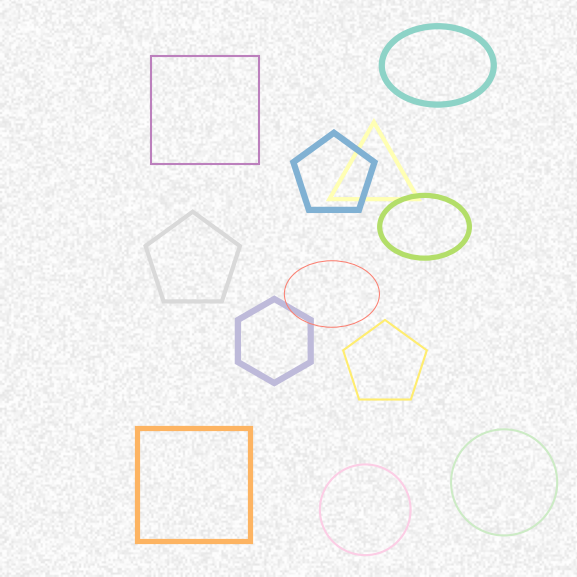[{"shape": "oval", "thickness": 3, "radius": 0.48, "center": [0.758, 0.886]}, {"shape": "triangle", "thickness": 2, "radius": 0.44, "center": [0.647, 0.699]}, {"shape": "hexagon", "thickness": 3, "radius": 0.36, "center": [0.475, 0.409]}, {"shape": "oval", "thickness": 0.5, "radius": 0.41, "center": [0.575, 0.49]}, {"shape": "pentagon", "thickness": 3, "radius": 0.37, "center": [0.578, 0.695]}, {"shape": "square", "thickness": 2.5, "radius": 0.49, "center": [0.335, 0.16]}, {"shape": "oval", "thickness": 2.5, "radius": 0.39, "center": [0.735, 0.606]}, {"shape": "circle", "thickness": 1, "radius": 0.39, "center": [0.632, 0.116]}, {"shape": "pentagon", "thickness": 2, "radius": 0.43, "center": [0.334, 0.547]}, {"shape": "square", "thickness": 1, "radius": 0.47, "center": [0.356, 0.809]}, {"shape": "circle", "thickness": 1, "radius": 0.46, "center": [0.873, 0.164]}, {"shape": "pentagon", "thickness": 1, "radius": 0.38, "center": [0.667, 0.369]}]